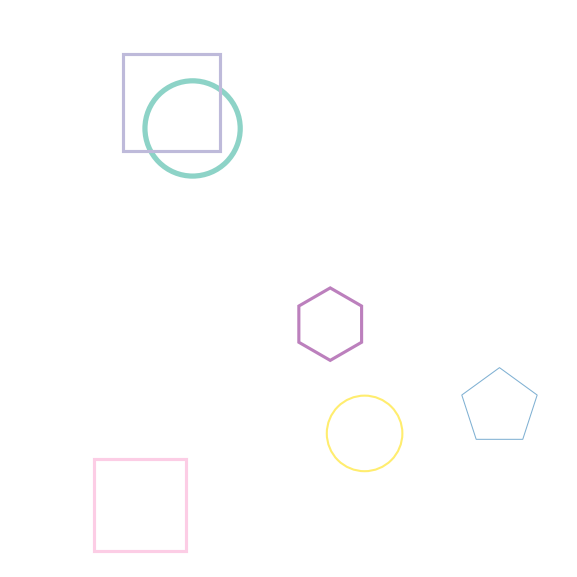[{"shape": "circle", "thickness": 2.5, "radius": 0.41, "center": [0.333, 0.777]}, {"shape": "square", "thickness": 1.5, "radius": 0.42, "center": [0.297, 0.822]}, {"shape": "pentagon", "thickness": 0.5, "radius": 0.34, "center": [0.865, 0.294]}, {"shape": "square", "thickness": 1.5, "radius": 0.4, "center": [0.243, 0.124]}, {"shape": "hexagon", "thickness": 1.5, "radius": 0.31, "center": [0.572, 0.438]}, {"shape": "circle", "thickness": 1, "radius": 0.33, "center": [0.631, 0.249]}]